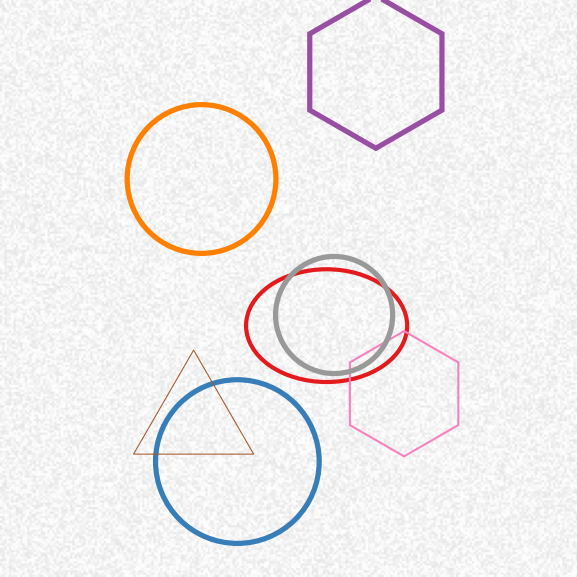[{"shape": "oval", "thickness": 2, "radius": 0.7, "center": [0.566, 0.435]}, {"shape": "circle", "thickness": 2.5, "radius": 0.71, "center": [0.411, 0.2]}, {"shape": "hexagon", "thickness": 2.5, "radius": 0.66, "center": [0.651, 0.875]}, {"shape": "circle", "thickness": 2.5, "radius": 0.64, "center": [0.349, 0.689]}, {"shape": "triangle", "thickness": 0.5, "radius": 0.6, "center": [0.335, 0.273]}, {"shape": "hexagon", "thickness": 1, "radius": 0.54, "center": [0.7, 0.317]}, {"shape": "circle", "thickness": 2.5, "radius": 0.51, "center": [0.579, 0.454]}]